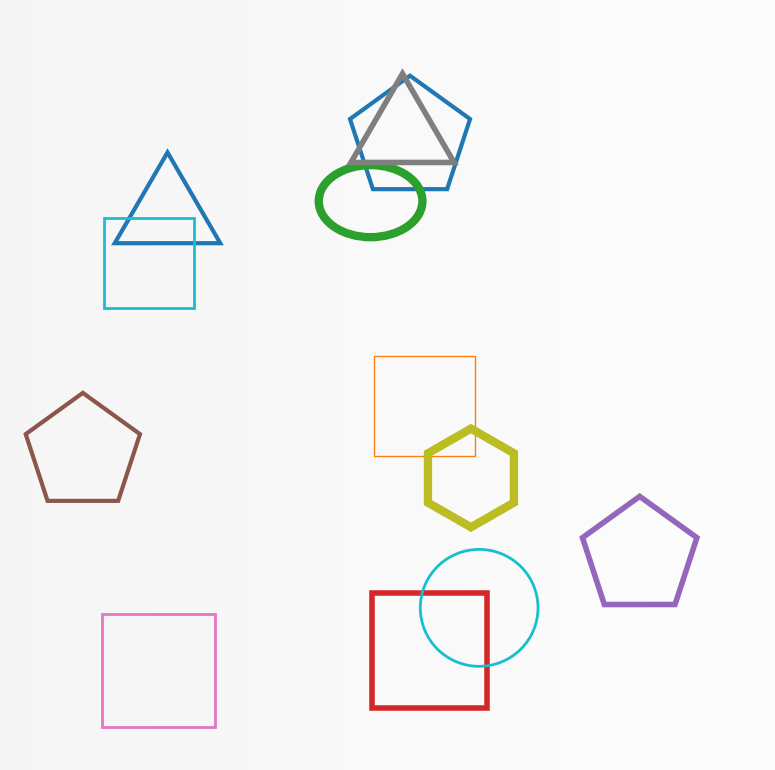[{"shape": "pentagon", "thickness": 1.5, "radius": 0.41, "center": [0.529, 0.82]}, {"shape": "triangle", "thickness": 1.5, "radius": 0.39, "center": [0.216, 0.723]}, {"shape": "square", "thickness": 0.5, "radius": 0.33, "center": [0.548, 0.472]}, {"shape": "oval", "thickness": 3, "radius": 0.33, "center": [0.478, 0.739]}, {"shape": "square", "thickness": 2, "radius": 0.37, "center": [0.555, 0.155]}, {"shape": "pentagon", "thickness": 2, "radius": 0.39, "center": [0.825, 0.278]}, {"shape": "pentagon", "thickness": 1.5, "radius": 0.39, "center": [0.107, 0.412]}, {"shape": "square", "thickness": 1, "radius": 0.37, "center": [0.205, 0.13]}, {"shape": "triangle", "thickness": 2, "radius": 0.38, "center": [0.519, 0.827]}, {"shape": "hexagon", "thickness": 3, "radius": 0.32, "center": [0.608, 0.379]}, {"shape": "square", "thickness": 1, "radius": 0.29, "center": [0.192, 0.658]}, {"shape": "circle", "thickness": 1, "radius": 0.38, "center": [0.618, 0.211]}]